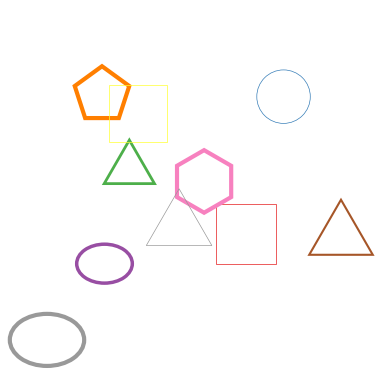[{"shape": "square", "thickness": 0.5, "radius": 0.39, "center": [0.638, 0.391]}, {"shape": "circle", "thickness": 0.5, "radius": 0.35, "center": [0.736, 0.749]}, {"shape": "triangle", "thickness": 2, "radius": 0.38, "center": [0.336, 0.561]}, {"shape": "oval", "thickness": 2.5, "radius": 0.36, "center": [0.271, 0.315]}, {"shape": "pentagon", "thickness": 3, "radius": 0.37, "center": [0.265, 0.754]}, {"shape": "square", "thickness": 0.5, "radius": 0.37, "center": [0.359, 0.705]}, {"shape": "triangle", "thickness": 1.5, "radius": 0.48, "center": [0.886, 0.386]}, {"shape": "hexagon", "thickness": 3, "radius": 0.41, "center": [0.53, 0.529]}, {"shape": "oval", "thickness": 3, "radius": 0.48, "center": [0.122, 0.117]}, {"shape": "triangle", "thickness": 0.5, "radius": 0.49, "center": [0.465, 0.411]}]